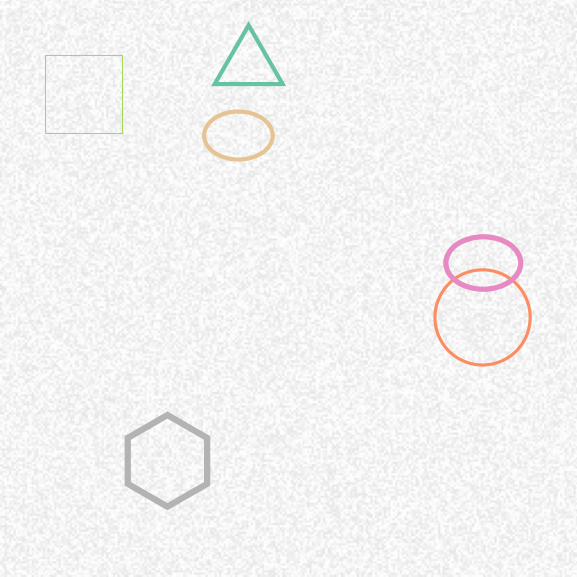[{"shape": "triangle", "thickness": 2, "radius": 0.34, "center": [0.431, 0.888]}, {"shape": "circle", "thickness": 1.5, "radius": 0.41, "center": [0.836, 0.449]}, {"shape": "oval", "thickness": 2.5, "radius": 0.32, "center": [0.837, 0.544]}, {"shape": "square", "thickness": 0.5, "radius": 0.34, "center": [0.145, 0.836]}, {"shape": "oval", "thickness": 2, "radius": 0.3, "center": [0.413, 0.764]}, {"shape": "hexagon", "thickness": 3, "radius": 0.4, "center": [0.29, 0.201]}]